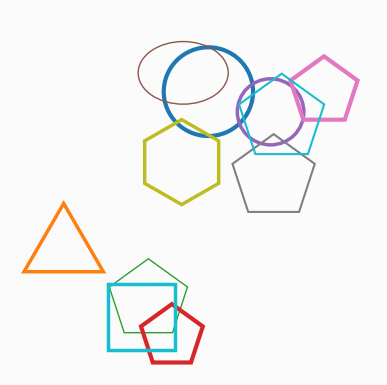[{"shape": "circle", "thickness": 3, "radius": 0.58, "center": [0.538, 0.762]}, {"shape": "triangle", "thickness": 2.5, "radius": 0.59, "center": [0.164, 0.353]}, {"shape": "pentagon", "thickness": 1, "radius": 0.53, "center": [0.383, 0.222]}, {"shape": "pentagon", "thickness": 3, "radius": 0.42, "center": [0.444, 0.126]}, {"shape": "circle", "thickness": 2.5, "radius": 0.43, "center": [0.698, 0.71]}, {"shape": "oval", "thickness": 1, "radius": 0.58, "center": [0.473, 0.811]}, {"shape": "pentagon", "thickness": 3, "radius": 0.45, "center": [0.836, 0.763]}, {"shape": "pentagon", "thickness": 1.5, "radius": 0.56, "center": [0.706, 0.54]}, {"shape": "hexagon", "thickness": 2.5, "radius": 0.55, "center": [0.469, 0.579]}, {"shape": "pentagon", "thickness": 1.5, "radius": 0.58, "center": [0.727, 0.693]}, {"shape": "square", "thickness": 2.5, "radius": 0.43, "center": [0.365, 0.176]}]